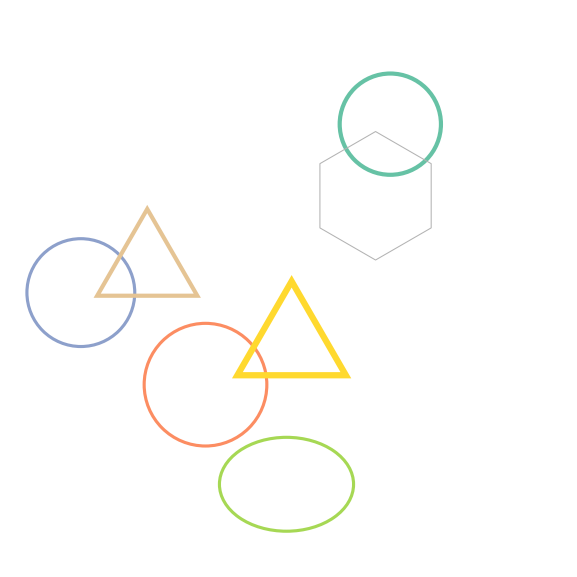[{"shape": "circle", "thickness": 2, "radius": 0.44, "center": [0.676, 0.784]}, {"shape": "circle", "thickness": 1.5, "radius": 0.53, "center": [0.356, 0.333]}, {"shape": "circle", "thickness": 1.5, "radius": 0.47, "center": [0.14, 0.492]}, {"shape": "oval", "thickness": 1.5, "radius": 0.58, "center": [0.496, 0.161]}, {"shape": "triangle", "thickness": 3, "radius": 0.54, "center": [0.505, 0.404]}, {"shape": "triangle", "thickness": 2, "radius": 0.5, "center": [0.255, 0.537]}, {"shape": "hexagon", "thickness": 0.5, "radius": 0.56, "center": [0.65, 0.66]}]